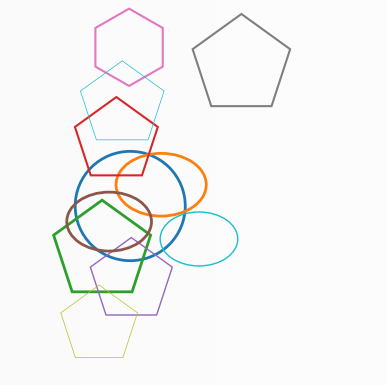[{"shape": "circle", "thickness": 2, "radius": 0.71, "center": [0.336, 0.465]}, {"shape": "oval", "thickness": 2, "radius": 0.58, "center": [0.416, 0.52]}, {"shape": "pentagon", "thickness": 2, "radius": 0.66, "center": [0.264, 0.348]}, {"shape": "pentagon", "thickness": 1.5, "radius": 0.56, "center": [0.3, 0.635]}, {"shape": "pentagon", "thickness": 1, "radius": 0.56, "center": [0.339, 0.272]}, {"shape": "oval", "thickness": 2, "radius": 0.55, "center": [0.282, 0.424]}, {"shape": "hexagon", "thickness": 1.5, "radius": 0.5, "center": [0.333, 0.877]}, {"shape": "pentagon", "thickness": 1.5, "radius": 0.66, "center": [0.623, 0.831]}, {"shape": "pentagon", "thickness": 0.5, "radius": 0.52, "center": [0.256, 0.155]}, {"shape": "pentagon", "thickness": 0.5, "radius": 0.57, "center": [0.315, 0.729]}, {"shape": "oval", "thickness": 1, "radius": 0.5, "center": [0.513, 0.379]}]